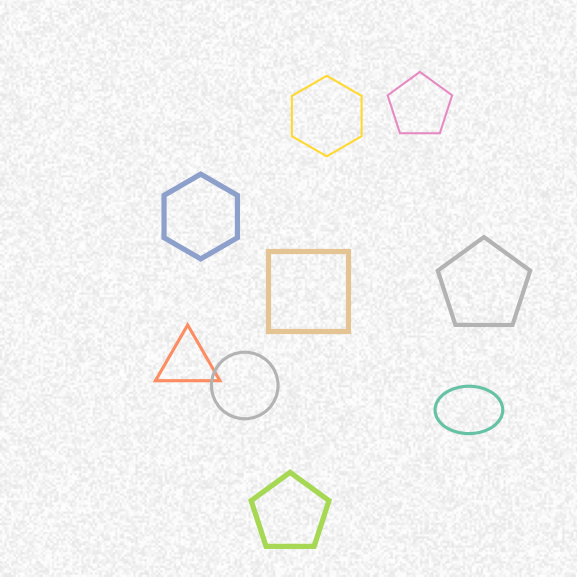[{"shape": "oval", "thickness": 1.5, "radius": 0.29, "center": [0.812, 0.289]}, {"shape": "triangle", "thickness": 1.5, "radius": 0.32, "center": [0.325, 0.372]}, {"shape": "hexagon", "thickness": 2.5, "radius": 0.37, "center": [0.348, 0.624]}, {"shape": "pentagon", "thickness": 1, "radius": 0.29, "center": [0.727, 0.816]}, {"shape": "pentagon", "thickness": 2.5, "radius": 0.35, "center": [0.502, 0.11]}, {"shape": "hexagon", "thickness": 1, "radius": 0.35, "center": [0.566, 0.798]}, {"shape": "square", "thickness": 2.5, "radius": 0.35, "center": [0.533, 0.496]}, {"shape": "circle", "thickness": 1.5, "radius": 0.29, "center": [0.424, 0.332]}, {"shape": "pentagon", "thickness": 2, "radius": 0.42, "center": [0.838, 0.505]}]